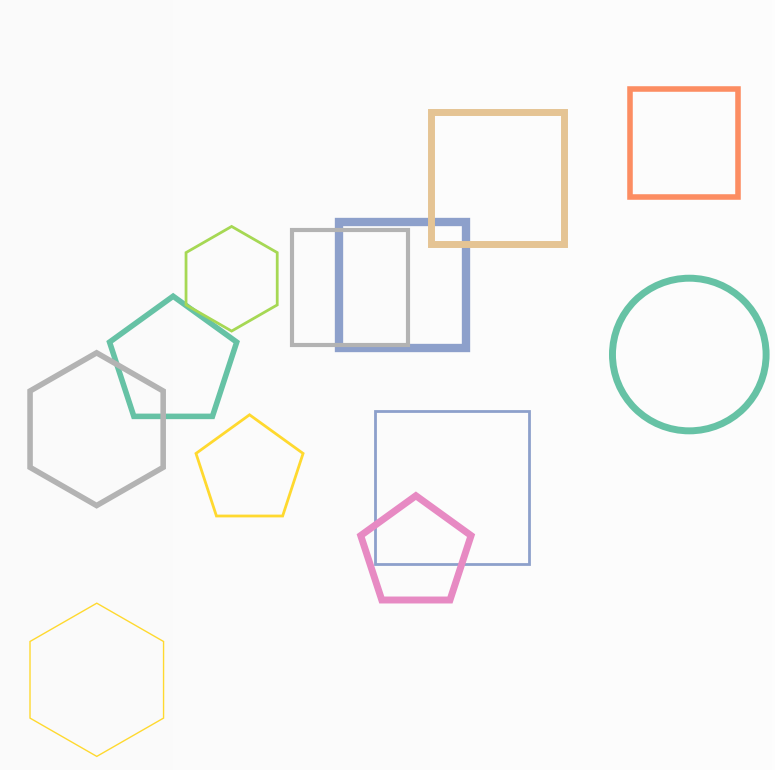[{"shape": "circle", "thickness": 2.5, "radius": 0.5, "center": [0.889, 0.54]}, {"shape": "pentagon", "thickness": 2, "radius": 0.43, "center": [0.223, 0.529]}, {"shape": "square", "thickness": 2, "radius": 0.35, "center": [0.883, 0.815]}, {"shape": "square", "thickness": 1, "radius": 0.5, "center": [0.583, 0.366]}, {"shape": "square", "thickness": 3, "radius": 0.41, "center": [0.52, 0.63]}, {"shape": "pentagon", "thickness": 2.5, "radius": 0.37, "center": [0.537, 0.281]}, {"shape": "hexagon", "thickness": 1, "radius": 0.34, "center": [0.299, 0.638]}, {"shape": "pentagon", "thickness": 1, "radius": 0.36, "center": [0.322, 0.389]}, {"shape": "hexagon", "thickness": 0.5, "radius": 0.5, "center": [0.125, 0.117]}, {"shape": "square", "thickness": 2.5, "radius": 0.43, "center": [0.642, 0.769]}, {"shape": "square", "thickness": 1.5, "radius": 0.37, "center": [0.452, 0.626]}, {"shape": "hexagon", "thickness": 2, "radius": 0.5, "center": [0.125, 0.443]}]